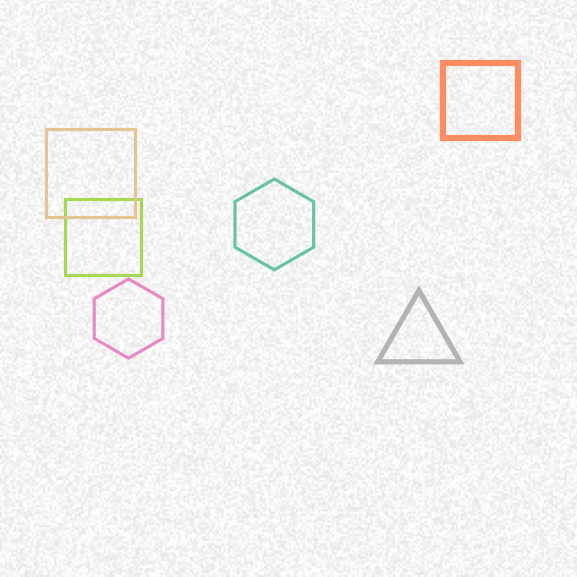[{"shape": "hexagon", "thickness": 1.5, "radius": 0.39, "center": [0.475, 0.611]}, {"shape": "square", "thickness": 3, "radius": 0.33, "center": [0.832, 0.825]}, {"shape": "hexagon", "thickness": 1.5, "radius": 0.34, "center": [0.223, 0.448]}, {"shape": "square", "thickness": 1.5, "radius": 0.33, "center": [0.178, 0.589]}, {"shape": "square", "thickness": 1.5, "radius": 0.38, "center": [0.157, 0.7]}, {"shape": "triangle", "thickness": 2.5, "radius": 0.41, "center": [0.725, 0.414]}]